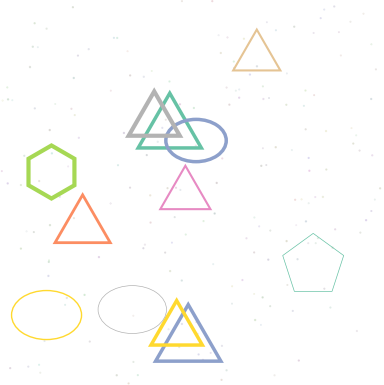[{"shape": "triangle", "thickness": 2.5, "radius": 0.47, "center": [0.441, 0.663]}, {"shape": "pentagon", "thickness": 0.5, "radius": 0.42, "center": [0.814, 0.311]}, {"shape": "triangle", "thickness": 2, "radius": 0.41, "center": [0.215, 0.411]}, {"shape": "triangle", "thickness": 2.5, "radius": 0.49, "center": [0.489, 0.111]}, {"shape": "oval", "thickness": 2.5, "radius": 0.39, "center": [0.509, 0.635]}, {"shape": "triangle", "thickness": 1.5, "radius": 0.38, "center": [0.481, 0.494]}, {"shape": "hexagon", "thickness": 3, "radius": 0.34, "center": [0.134, 0.553]}, {"shape": "triangle", "thickness": 2.5, "radius": 0.38, "center": [0.459, 0.142]}, {"shape": "oval", "thickness": 1, "radius": 0.45, "center": [0.121, 0.182]}, {"shape": "triangle", "thickness": 1.5, "radius": 0.35, "center": [0.667, 0.852]}, {"shape": "triangle", "thickness": 3, "radius": 0.38, "center": [0.401, 0.686]}, {"shape": "oval", "thickness": 0.5, "radius": 0.44, "center": [0.344, 0.196]}]